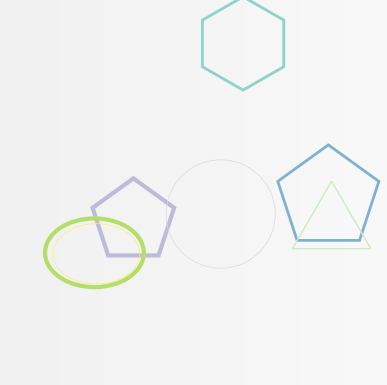[{"shape": "hexagon", "thickness": 2, "radius": 0.61, "center": [0.627, 0.887]}, {"shape": "pentagon", "thickness": 3, "radius": 0.55, "center": [0.344, 0.426]}, {"shape": "pentagon", "thickness": 2, "radius": 0.69, "center": [0.847, 0.487]}, {"shape": "oval", "thickness": 3, "radius": 0.64, "center": [0.244, 0.343]}, {"shape": "circle", "thickness": 0.5, "radius": 0.7, "center": [0.569, 0.444]}, {"shape": "triangle", "thickness": 1, "radius": 0.58, "center": [0.856, 0.413]}, {"shape": "oval", "thickness": 0.5, "radius": 0.56, "center": [0.249, 0.341]}]